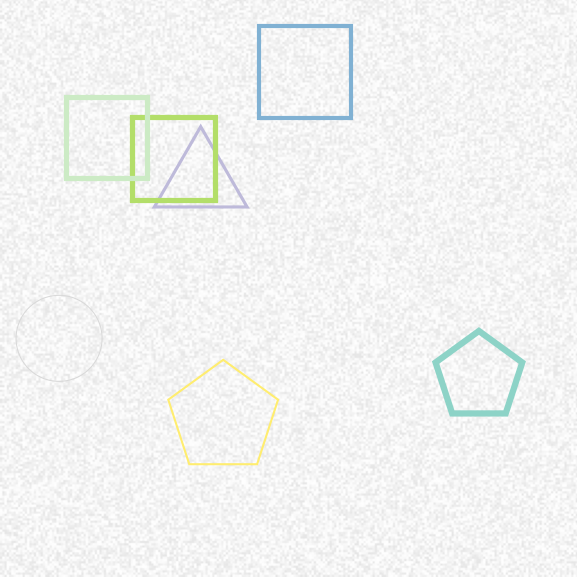[{"shape": "pentagon", "thickness": 3, "radius": 0.39, "center": [0.829, 0.347]}, {"shape": "triangle", "thickness": 1.5, "radius": 0.46, "center": [0.348, 0.687]}, {"shape": "square", "thickness": 2, "radius": 0.4, "center": [0.528, 0.874]}, {"shape": "square", "thickness": 2.5, "radius": 0.36, "center": [0.3, 0.724]}, {"shape": "circle", "thickness": 0.5, "radius": 0.37, "center": [0.102, 0.413]}, {"shape": "square", "thickness": 2.5, "radius": 0.35, "center": [0.184, 0.761]}, {"shape": "pentagon", "thickness": 1, "radius": 0.5, "center": [0.386, 0.276]}]